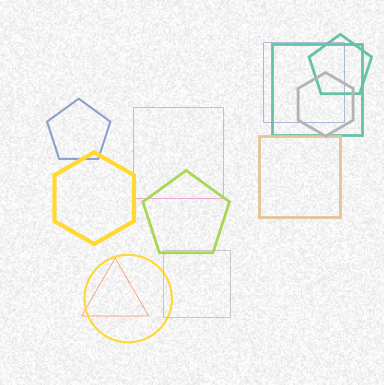[{"shape": "square", "thickness": 2, "radius": 0.59, "center": [0.824, 0.767]}, {"shape": "pentagon", "thickness": 2, "radius": 0.43, "center": [0.884, 0.826]}, {"shape": "triangle", "thickness": 0.5, "radius": 0.5, "center": [0.299, 0.229]}, {"shape": "square", "thickness": 0.5, "radius": 0.52, "center": [0.788, 0.787]}, {"shape": "pentagon", "thickness": 1.5, "radius": 0.43, "center": [0.204, 0.657]}, {"shape": "square", "thickness": 0.5, "radius": 0.59, "center": [0.462, 0.604]}, {"shape": "pentagon", "thickness": 2, "radius": 0.59, "center": [0.484, 0.439]}, {"shape": "circle", "thickness": 1.5, "radius": 0.57, "center": [0.333, 0.224]}, {"shape": "hexagon", "thickness": 3, "radius": 0.6, "center": [0.245, 0.485]}, {"shape": "square", "thickness": 2, "radius": 0.53, "center": [0.778, 0.542]}, {"shape": "hexagon", "thickness": 2, "radius": 0.41, "center": [0.846, 0.729]}, {"shape": "square", "thickness": 0.5, "radius": 0.43, "center": [0.511, 0.264]}]